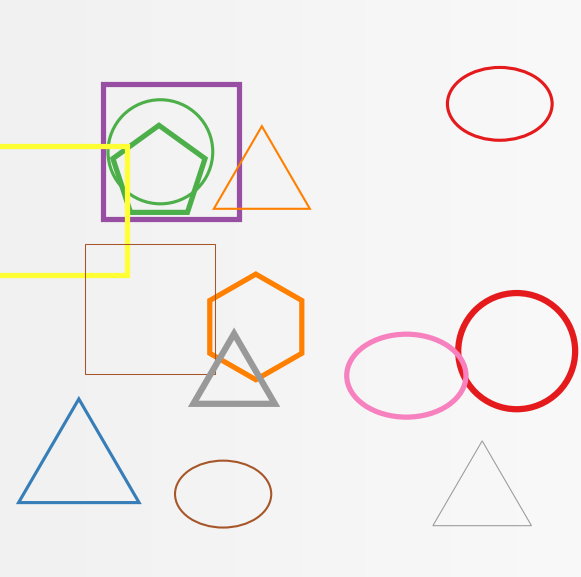[{"shape": "circle", "thickness": 3, "radius": 0.5, "center": [0.889, 0.391]}, {"shape": "oval", "thickness": 1.5, "radius": 0.45, "center": [0.86, 0.819]}, {"shape": "triangle", "thickness": 1.5, "radius": 0.6, "center": [0.136, 0.189]}, {"shape": "circle", "thickness": 1.5, "radius": 0.45, "center": [0.276, 0.736]}, {"shape": "pentagon", "thickness": 2.5, "radius": 0.42, "center": [0.274, 0.699]}, {"shape": "square", "thickness": 2.5, "radius": 0.58, "center": [0.295, 0.737]}, {"shape": "triangle", "thickness": 1, "radius": 0.48, "center": [0.451, 0.685]}, {"shape": "hexagon", "thickness": 2.5, "radius": 0.46, "center": [0.44, 0.433]}, {"shape": "square", "thickness": 2.5, "radius": 0.56, "center": [0.107, 0.635]}, {"shape": "square", "thickness": 0.5, "radius": 0.56, "center": [0.258, 0.464]}, {"shape": "oval", "thickness": 1, "radius": 0.41, "center": [0.384, 0.144]}, {"shape": "oval", "thickness": 2.5, "radius": 0.51, "center": [0.699, 0.349]}, {"shape": "triangle", "thickness": 0.5, "radius": 0.49, "center": [0.83, 0.138]}, {"shape": "triangle", "thickness": 3, "radius": 0.4, "center": [0.403, 0.34]}]